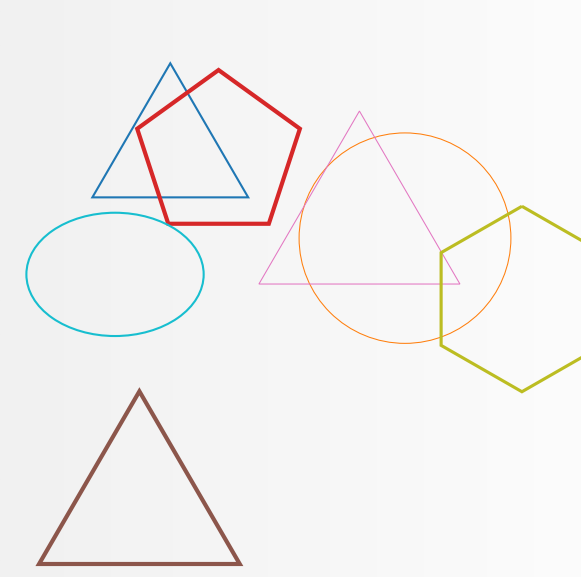[{"shape": "triangle", "thickness": 1, "radius": 0.77, "center": [0.293, 0.735]}, {"shape": "circle", "thickness": 0.5, "radius": 0.91, "center": [0.697, 0.587]}, {"shape": "pentagon", "thickness": 2, "radius": 0.74, "center": [0.376, 0.731]}, {"shape": "triangle", "thickness": 2, "radius": 1.0, "center": [0.24, 0.122]}, {"shape": "triangle", "thickness": 0.5, "radius": 1.0, "center": [0.618, 0.607]}, {"shape": "hexagon", "thickness": 1.5, "radius": 0.8, "center": [0.898, 0.481]}, {"shape": "oval", "thickness": 1, "radius": 0.76, "center": [0.198, 0.524]}]